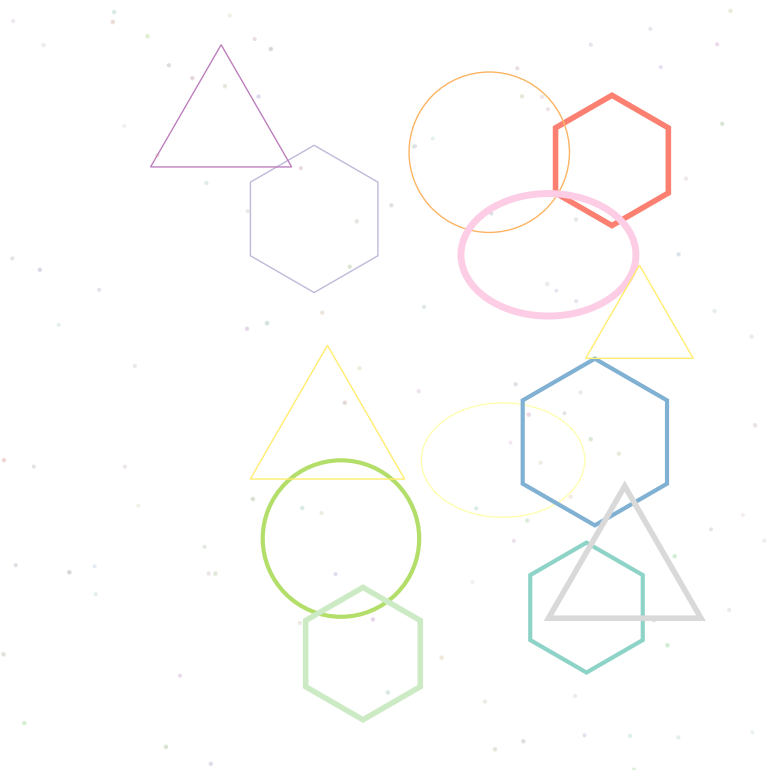[{"shape": "hexagon", "thickness": 1.5, "radius": 0.42, "center": [0.762, 0.211]}, {"shape": "oval", "thickness": 0.5, "radius": 0.53, "center": [0.653, 0.402]}, {"shape": "hexagon", "thickness": 0.5, "radius": 0.48, "center": [0.408, 0.716]}, {"shape": "hexagon", "thickness": 2, "radius": 0.42, "center": [0.795, 0.792]}, {"shape": "hexagon", "thickness": 1.5, "radius": 0.54, "center": [0.773, 0.426]}, {"shape": "circle", "thickness": 0.5, "radius": 0.52, "center": [0.635, 0.802]}, {"shape": "circle", "thickness": 1.5, "radius": 0.51, "center": [0.443, 0.301]}, {"shape": "oval", "thickness": 2.5, "radius": 0.57, "center": [0.712, 0.669]}, {"shape": "triangle", "thickness": 2, "radius": 0.57, "center": [0.811, 0.254]}, {"shape": "triangle", "thickness": 0.5, "radius": 0.53, "center": [0.287, 0.836]}, {"shape": "hexagon", "thickness": 2, "radius": 0.43, "center": [0.471, 0.151]}, {"shape": "triangle", "thickness": 0.5, "radius": 0.4, "center": [0.83, 0.575]}, {"shape": "triangle", "thickness": 0.5, "radius": 0.58, "center": [0.425, 0.436]}]